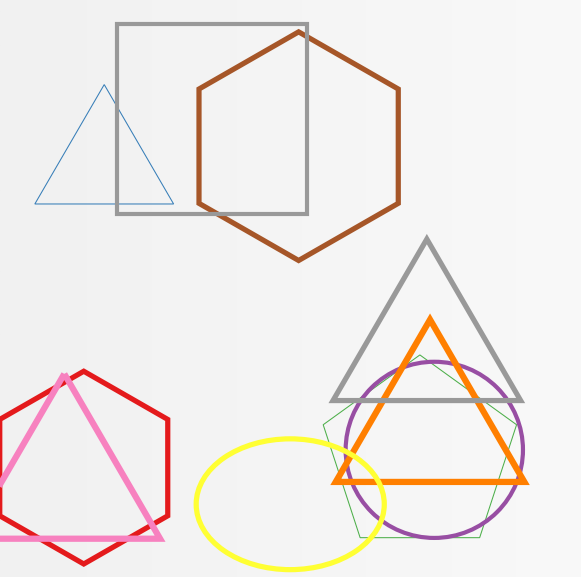[{"shape": "hexagon", "thickness": 2.5, "radius": 0.83, "center": [0.144, 0.189]}, {"shape": "triangle", "thickness": 0.5, "radius": 0.69, "center": [0.179, 0.715]}, {"shape": "pentagon", "thickness": 0.5, "radius": 0.87, "center": [0.722, 0.21]}, {"shape": "circle", "thickness": 2, "radius": 0.76, "center": [0.747, 0.22]}, {"shape": "triangle", "thickness": 3, "radius": 0.94, "center": [0.74, 0.258]}, {"shape": "oval", "thickness": 2.5, "radius": 0.81, "center": [0.499, 0.126]}, {"shape": "hexagon", "thickness": 2.5, "radius": 0.99, "center": [0.514, 0.746]}, {"shape": "triangle", "thickness": 3, "radius": 0.95, "center": [0.111, 0.161]}, {"shape": "square", "thickness": 2, "radius": 0.82, "center": [0.365, 0.794]}, {"shape": "triangle", "thickness": 2.5, "radius": 0.93, "center": [0.734, 0.399]}]